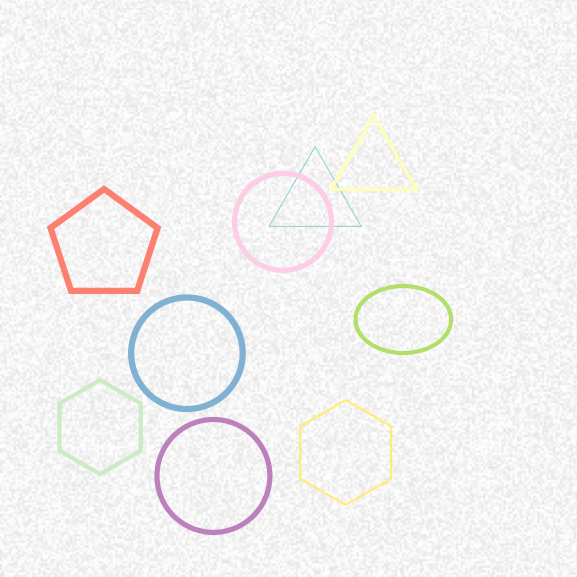[{"shape": "triangle", "thickness": 0.5, "radius": 0.46, "center": [0.546, 0.653]}, {"shape": "triangle", "thickness": 1.5, "radius": 0.43, "center": [0.647, 0.714]}, {"shape": "pentagon", "thickness": 3, "radius": 0.49, "center": [0.18, 0.574]}, {"shape": "circle", "thickness": 3, "radius": 0.48, "center": [0.324, 0.387]}, {"shape": "oval", "thickness": 2, "radius": 0.41, "center": [0.698, 0.446]}, {"shape": "circle", "thickness": 2.5, "radius": 0.42, "center": [0.49, 0.615]}, {"shape": "circle", "thickness": 2.5, "radius": 0.49, "center": [0.37, 0.175]}, {"shape": "hexagon", "thickness": 2, "radius": 0.41, "center": [0.173, 0.26]}, {"shape": "hexagon", "thickness": 1, "radius": 0.45, "center": [0.599, 0.216]}]